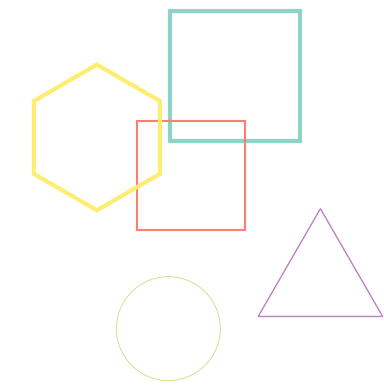[{"shape": "square", "thickness": 3, "radius": 0.85, "center": [0.61, 0.802]}, {"shape": "square", "thickness": 1.5, "radius": 0.7, "center": [0.496, 0.544]}, {"shape": "circle", "thickness": 0.5, "radius": 0.67, "center": [0.437, 0.146]}, {"shape": "triangle", "thickness": 1, "radius": 0.93, "center": [0.832, 0.271]}, {"shape": "hexagon", "thickness": 3, "radius": 0.95, "center": [0.252, 0.643]}]